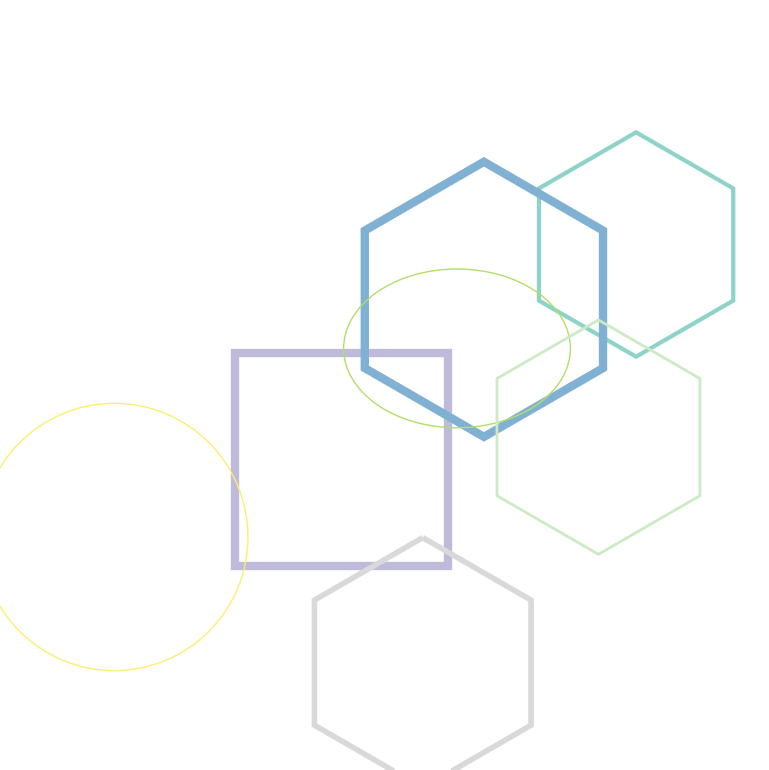[{"shape": "hexagon", "thickness": 1.5, "radius": 0.73, "center": [0.826, 0.682]}, {"shape": "square", "thickness": 3, "radius": 0.69, "center": [0.443, 0.403]}, {"shape": "hexagon", "thickness": 3, "radius": 0.89, "center": [0.628, 0.611]}, {"shape": "oval", "thickness": 0.5, "radius": 0.74, "center": [0.594, 0.548]}, {"shape": "hexagon", "thickness": 2, "radius": 0.81, "center": [0.549, 0.139]}, {"shape": "hexagon", "thickness": 1, "radius": 0.76, "center": [0.777, 0.432]}, {"shape": "circle", "thickness": 0.5, "radius": 0.87, "center": [0.148, 0.303]}]